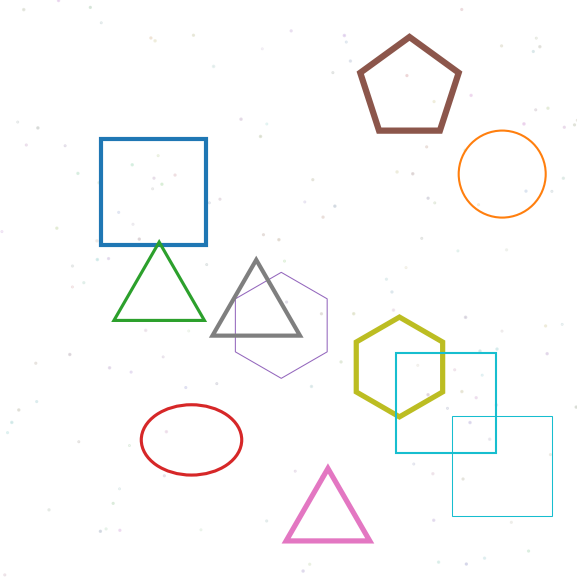[{"shape": "square", "thickness": 2, "radius": 0.46, "center": [0.265, 0.667]}, {"shape": "circle", "thickness": 1, "radius": 0.38, "center": [0.87, 0.698]}, {"shape": "triangle", "thickness": 1.5, "radius": 0.45, "center": [0.276, 0.49]}, {"shape": "oval", "thickness": 1.5, "radius": 0.43, "center": [0.332, 0.237]}, {"shape": "hexagon", "thickness": 0.5, "radius": 0.46, "center": [0.487, 0.436]}, {"shape": "pentagon", "thickness": 3, "radius": 0.45, "center": [0.709, 0.845]}, {"shape": "triangle", "thickness": 2.5, "radius": 0.42, "center": [0.568, 0.104]}, {"shape": "triangle", "thickness": 2, "radius": 0.44, "center": [0.444, 0.462]}, {"shape": "hexagon", "thickness": 2.5, "radius": 0.43, "center": [0.692, 0.364]}, {"shape": "square", "thickness": 0.5, "radius": 0.43, "center": [0.869, 0.192]}, {"shape": "square", "thickness": 1, "radius": 0.43, "center": [0.772, 0.301]}]